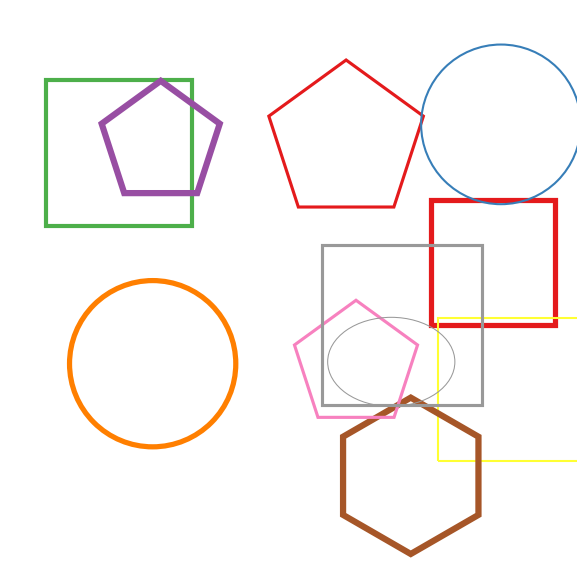[{"shape": "pentagon", "thickness": 1.5, "radius": 0.7, "center": [0.599, 0.754]}, {"shape": "square", "thickness": 2.5, "radius": 0.54, "center": [0.853, 0.545]}, {"shape": "circle", "thickness": 1, "radius": 0.69, "center": [0.867, 0.784]}, {"shape": "square", "thickness": 2, "radius": 0.63, "center": [0.207, 0.734]}, {"shape": "pentagon", "thickness": 3, "radius": 0.54, "center": [0.278, 0.752]}, {"shape": "circle", "thickness": 2.5, "radius": 0.72, "center": [0.264, 0.369]}, {"shape": "square", "thickness": 1, "radius": 0.62, "center": [0.882, 0.324]}, {"shape": "hexagon", "thickness": 3, "radius": 0.68, "center": [0.711, 0.175]}, {"shape": "pentagon", "thickness": 1.5, "radius": 0.56, "center": [0.616, 0.367]}, {"shape": "square", "thickness": 1.5, "radius": 0.69, "center": [0.697, 0.437]}, {"shape": "oval", "thickness": 0.5, "radius": 0.55, "center": [0.678, 0.373]}]